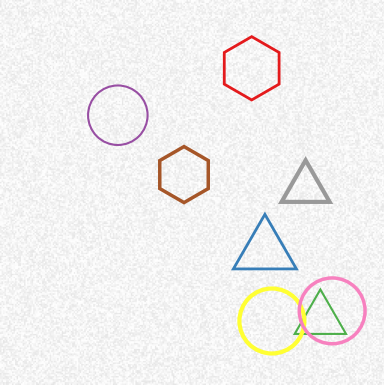[{"shape": "hexagon", "thickness": 2, "radius": 0.41, "center": [0.654, 0.823]}, {"shape": "triangle", "thickness": 2, "radius": 0.47, "center": [0.688, 0.349]}, {"shape": "triangle", "thickness": 1.5, "radius": 0.38, "center": [0.832, 0.171]}, {"shape": "circle", "thickness": 1.5, "radius": 0.39, "center": [0.306, 0.701]}, {"shape": "circle", "thickness": 3, "radius": 0.42, "center": [0.706, 0.166]}, {"shape": "hexagon", "thickness": 2.5, "radius": 0.36, "center": [0.478, 0.547]}, {"shape": "circle", "thickness": 2.5, "radius": 0.43, "center": [0.863, 0.193]}, {"shape": "triangle", "thickness": 3, "radius": 0.36, "center": [0.794, 0.512]}]